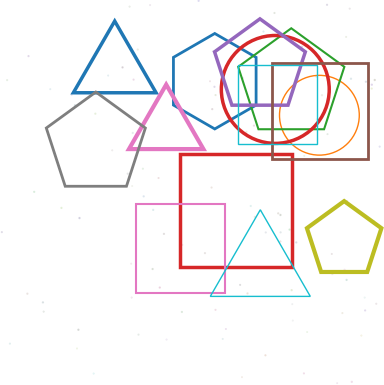[{"shape": "hexagon", "thickness": 2, "radius": 0.62, "center": [0.558, 0.789]}, {"shape": "triangle", "thickness": 2.5, "radius": 0.62, "center": [0.298, 0.821]}, {"shape": "circle", "thickness": 1, "radius": 0.52, "center": [0.83, 0.701]}, {"shape": "pentagon", "thickness": 1.5, "radius": 0.72, "center": [0.757, 0.782]}, {"shape": "circle", "thickness": 2.5, "radius": 0.7, "center": [0.715, 0.768]}, {"shape": "square", "thickness": 2.5, "radius": 0.73, "center": [0.613, 0.453]}, {"shape": "pentagon", "thickness": 2.5, "radius": 0.62, "center": [0.675, 0.827]}, {"shape": "square", "thickness": 2, "radius": 0.62, "center": [0.83, 0.713]}, {"shape": "triangle", "thickness": 3, "radius": 0.56, "center": [0.432, 0.669]}, {"shape": "square", "thickness": 1.5, "radius": 0.58, "center": [0.469, 0.354]}, {"shape": "pentagon", "thickness": 2, "radius": 0.68, "center": [0.249, 0.626]}, {"shape": "pentagon", "thickness": 3, "radius": 0.51, "center": [0.894, 0.376]}, {"shape": "square", "thickness": 1, "radius": 0.51, "center": [0.72, 0.728]}, {"shape": "triangle", "thickness": 1, "radius": 0.75, "center": [0.676, 0.305]}]